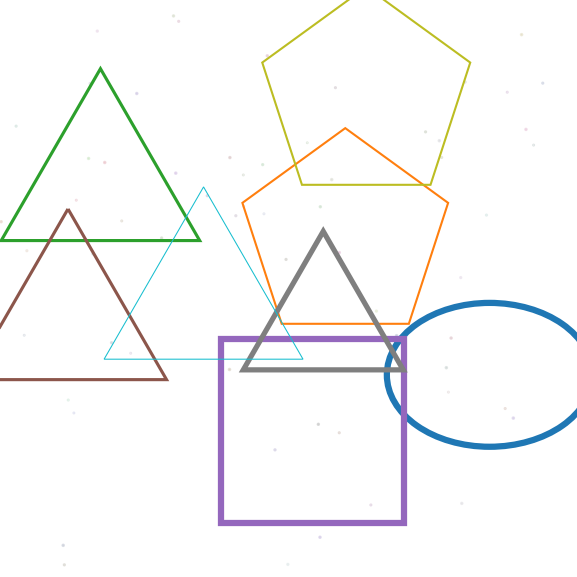[{"shape": "oval", "thickness": 3, "radius": 0.89, "center": [0.848, 0.35]}, {"shape": "pentagon", "thickness": 1, "radius": 0.94, "center": [0.598, 0.59]}, {"shape": "triangle", "thickness": 1.5, "radius": 0.99, "center": [0.174, 0.682]}, {"shape": "square", "thickness": 3, "radius": 0.79, "center": [0.541, 0.253]}, {"shape": "triangle", "thickness": 1.5, "radius": 0.99, "center": [0.118, 0.44]}, {"shape": "triangle", "thickness": 2.5, "radius": 0.8, "center": [0.56, 0.439]}, {"shape": "pentagon", "thickness": 1, "radius": 0.95, "center": [0.634, 0.832]}, {"shape": "triangle", "thickness": 0.5, "radius": 0.99, "center": [0.352, 0.477]}]